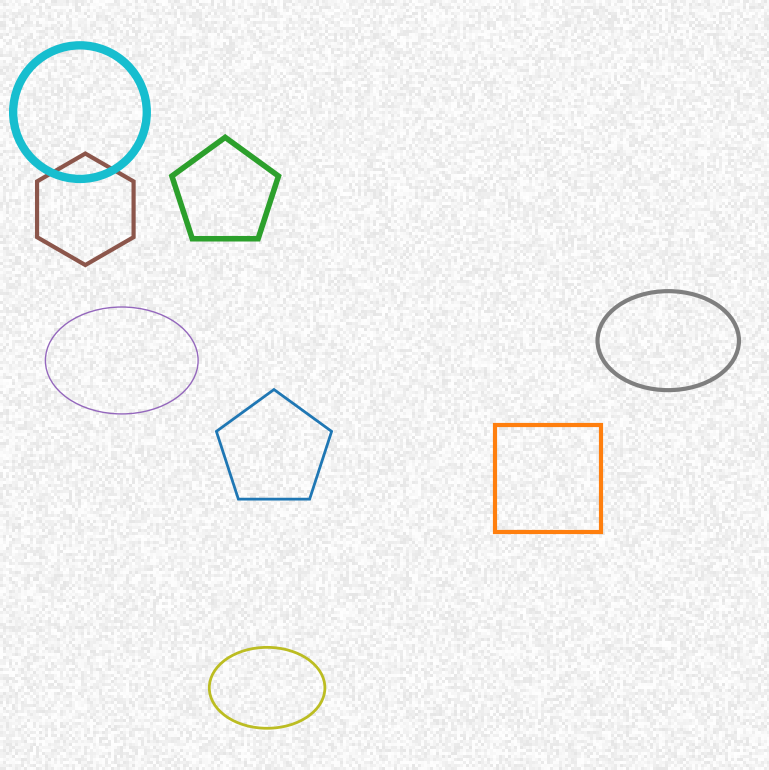[{"shape": "pentagon", "thickness": 1, "radius": 0.39, "center": [0.356, 0.415]}, {"shape": "square", "thickness": 1.5, "radius": 0.35, "center": [0.712, 0.379]}, {"shape": "pentagon", "thickness": 2, "radius": 0.36, "center": [0.292, 0.749]}, {"shape": "oval", "thickness": 0.5, "radius": 0.5, "center": [0.158, 0.532]}, {"shape": "hexagon", "thickness": 1.5, "radius": 0.36, "center": [0.111, 0.728]}, {"shape": "oval", "thickness": 1.5, "radius": 0.46, "center": [0.868, 0.558]}, {"shape": "oval", "thickness": 1, "radius": 0.38, "center": [0.347, 0.107]}, {"shape": "circle", "thickness": 3, "radius": 0.43, "center": [0.104, 0.854]}]